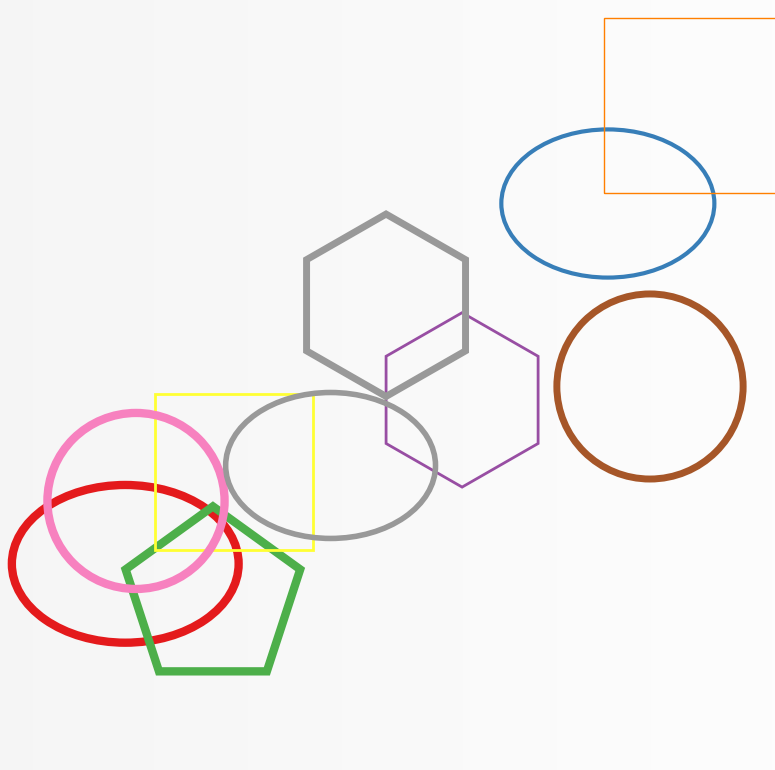[{"shape": "oval", "thickness": 3, "radius": 0.73, "center": [0.162, 0.268]}, {"shape": "oval", "thickness": 1.5, "radius": 0.69, "center": [0.784, 0.736]}, {"shape": "pentagon", "thickness": 3, "radius": 0.59, "center": [0.275, 0.224]}, {"shape": "hexagon", "thickness": 1, "radius": 0.57, "center": [0.596, 0.481]}, {"shape": "square", "thickness": 0.5, "radius": 0.57, "center": [0.893, 0.863]}, {"shape": "square", "thickness": 1, "radius": 0.51, "center": [0.302, 0.387]}, {"shape": "circle", "thickness": 2.5, "radius": 0.6, "center": [0.839, 0.498]}, {"shape": "circle", "thickness": 3, "radius": 0.57, "center": [0.175, 0.349]}, {"shape": "hexagon", "thickness": 2.5, "radius": 0.59, "center": [0.498, 0.604]}, {"shape": "oval", "thickness": 2, "radius": 0.68, "center": [0.427, 0.395]}]